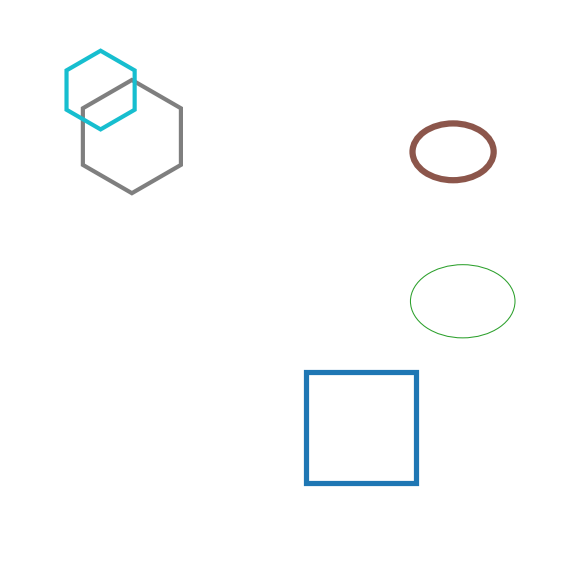[{"shape": "square", "thickness": 2.5, "radius": 0.48, "center": [0.625, 0.259]}, {"shape": "oval", "thickness": 0.5, "radius": 0.45, "center": [0.801, 0.477]}, {"shape": "oval", "thickness": 3, "radius": 0.35, "center": [0.785, 0.736]}, {"shape": "hexagon", "thickness": 2, "radius": 0.49, "center": [0.228, 0.763]}, {"shape": "hexagon", "thickness": 2, "radius": 0.34, "center": [0.174, 0.843]}]